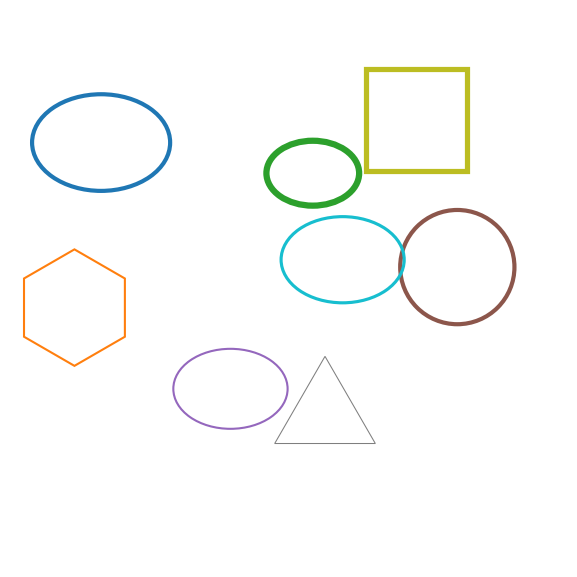[{"shape": "oval", "thickness": 2, "radius": 0.6, "center": [0.175, 0.752]}, {"shape": "hexagon", "thickness": 1, "radius": 0.5, "center": [0.129, 0.466]}, {"shape": "oval", "thickness": 3, "radius": 0.4, "center": [0.542, 0.699]}, {"shape": "oval", "thickness": 1, "radius": 0.49, "center": [0.399, 0.326]}, {"shape": "circle", "thickness": 2, "radius": 0.49, "center": [0.792, 0.537]}, {"shape": "triangle", "thickness": 0.5, "radius": 0.5, "center": [0.563, 0.281]}, {"shape": "square", "thickness": 2.5, "radius": 0.44, "center": [0.721, 0.791]}, {"shape": "oval", "thickness": 1.5, "radius": 0.53, "center": [0.593, 0.549]}]